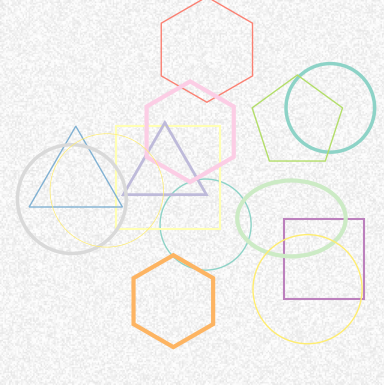[{"shape": "circle", "thickness": 2.5, "radius": 0.58, "center": [0.858, 0.72]}, {"shape": "circle", "thickness": 1, "radius": 0.59, "center": [0.534, 0.417]}, {"shape": "square", "thickness": 1.5, "radius": 0.67, "center": [0.437, 0.539]}, {"shape": "triangle", "thickness": 2, "radius": 0.62, "center": [0.428, 0.557]}, {"shape": "hexagon", "thickness": 1, "radius": 0.68, "center": [0.537, 0.871]}, {"shape": "triangle", "thickness": 1, "radius": 0.7, "center": [0.197, 0.532]}, {"shape": "hexagon", "thickness": 3, "radius": 0.6, "center": [0.45, 0.218]}, {"shape": "pentagon", "thickness": 1, "radius": 0.62, "center": [0.772, 0.682]}, {"shape": "hexagon", "thickness": 3, "radius": 0.65, "center": [0.494, 0.658]}, {"shape": "circle", "thickness": 2.5, "radius": 0.71, "center": [0.187, 0.483]}, {"shape": "square", "thickness": 1.5, "radius": 0.52, "center": [0.841, 0.328]}, {"shape": "oval", "thickness": 3, "radius": 0.7, "center": [0.757, 0.433]}, {"shape": "circle", "thickness": 1, "radius": 0.71, "center": [0.799, 0.249]}, {"shape": "circle", "thickness": 0.5, "radius": 0.74, "center": [0.277, 0.505]}]